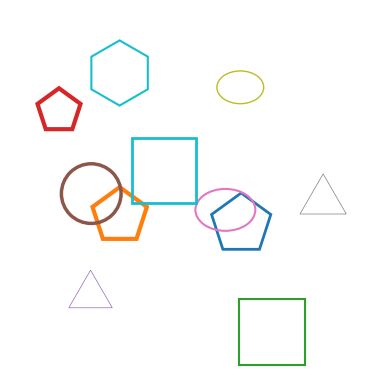[{"shape": "pentagon", "thickness": 2, "radius": 0.4, "center": [0.626, 0.418]}, {"shape": "pentagon", "thickness": 3, "radius": 0.37, "center": [0.311, 0.44]}, {"shape": "square", "thickness": 1.5, "radius": 0.43, "center": [0.707, 0.138]}, {"shape": "pentagon", "thickness": 3, "radius": 0.29, "center": [0.153, 0.712]}, {"shape": "triangle", "thickness": 0.5, "radius": 0.33, "center": [0.235, 0.233]}, {"shape": "circle", "thickness": 2.5, "radius": 0.39, "center": [0.237, 0.497]}, {"shape": "oval", "thickness": 1.5, "radius": 0.39, "center": [0.585, 0.455]}, {"shape": "triangle", "thickness": 0.5, "radius": 0.35, "center": [0.839, 0.479]}, {"shape": "oval", "thickness": 1, "radius": 0.3, "center": [0.624, 0.773]}, {"shape": "hexagon", "thickness": 1.5, "radius": 0.42, "center": [0.311, 0.81]}, {"shape": "square", "thickness": 2, "radius": 0.42, "center": [0.425, 0.557]}]